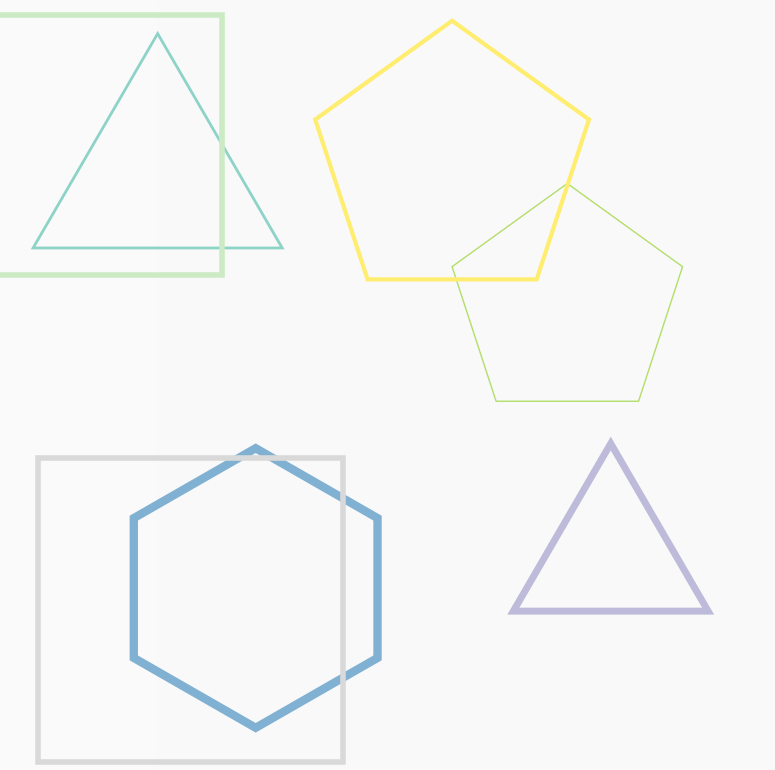[{"shape": "triangle", "thickness": 1, "radius": 0.93, "center": [0.203, 0.771]}, {"shape": "triangle", "thickness": 2.5, "radius": 0.73, "center": [0.788, 0.279]}, {"shape": "hexagon", "thickness": 3, "radius": 0.91, "center": [0.33, 0.236]}, {"shape": "pentagon", "thickness": 0.5, "radius": 0.78, "center": [0.732, 0.605]}, {"shape": "square", "thickness": 2, "radius": 0.98, "center": [0.245, 0.208]}, {"shape": "square", "thickness": 2, "radius": 0.85, "center": [0.117, 0.812]}, {"shape": "pentagon", "thickness": 1.5, "radius": 0.93, "center": [0.583, 0.787]}]